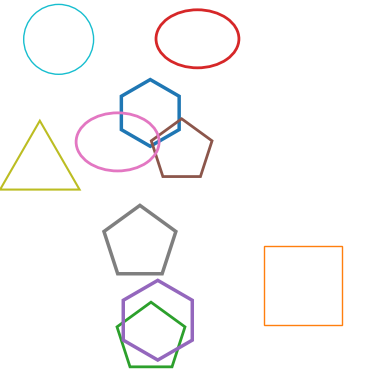[{"shape": "hexagon", "thickness": 2.5, "radius": 0.43, "center": [0.39, 0.707]}, {"shape": "square", "thickness": 1, "radius": 0.51, "center": [0.787, 0.259]}, {"shape": "pentagon", "thickness": 2, "radius": 0.46, "center": [0.392, 0.122]}, {"shape": "oval", "thickness": 2, "radius": 0.54, "center": [0.513, 0.899]}, {"shape": "hexagon", "thickness": 2.5, "radius": 0.52, "center": [0.41, 0.168]}, {"shape": "pentagon", "thickness": 2, "radius": 0.41, "center": [0.472, 0.609]}, {"shape": "oval", "thickness": 2, "radius": 0.54, "center": [0.305, 0.631]}, {"shape": "pentagon", "thickness": 2.5, "radius": 0.49, "center": [0.363, 0.368]}, {"shape": "triangle", "thickness": 1.5, "radius": 0.6, "center": [0.103, 0.567]}, {"shape": "circle", "thickness": 1, "radius": 0.45, "center": [0.152, 0.898]}]